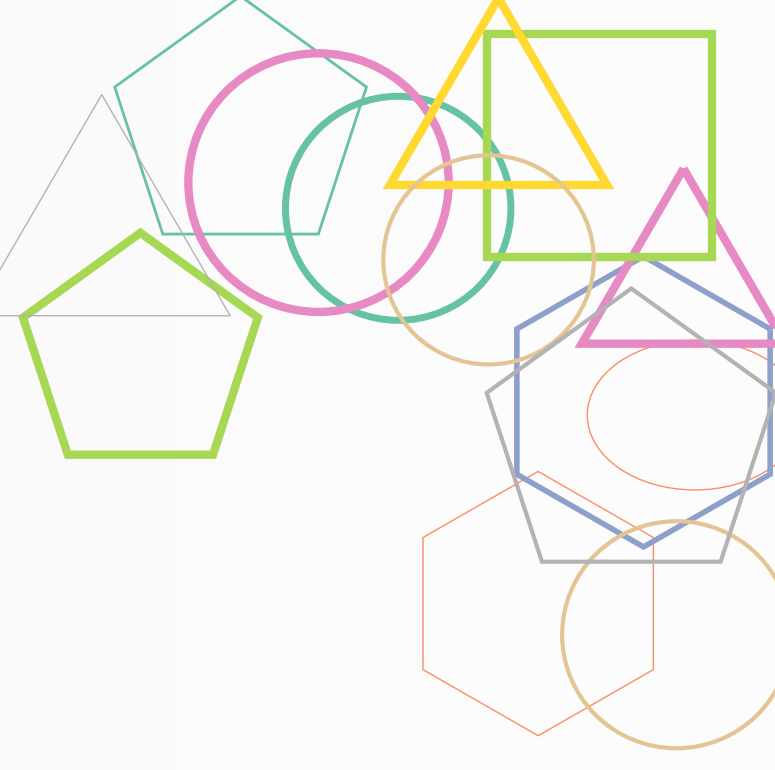[{"shape": "circle", "thickness": 2.5, "radius": 0.73, "center": [0.514, 0.729]}, {"shape": "pentagon", "thickness": 1, "radius": 0.85, "center": [0.31, 0.834]}, {"shape": "oval", "thickness": 0.5, "radius": 0.69, "center": [0.897, 0.461]}, {"shape": "hexagon", "thickness": 0.5, "radius": 0.86, "center": [0.694, 0.216]}, {"shape": "hexagon", "thickness": 2, "radius": 0.94, "center": [0.83, 0.478]}, {"shape": "circle", "thickness": 3, "radius": 0.84, "center": [0.411, 0.763]}, {"shape": "triangle", "thickness": 3, "radius": 0.76, "center": [0.882, 0.629]}, {"shape": "square", "thickness": 3, "radius": 0.73, "center": [0.773, 0.811]}, {"shape": "pentagon", "thickness": 3, "radius": 0.8, "center": [0.181, 0.538]}, {"shape": "triangle", "thickness": 3, "radius": 0.81, "center": [0.643, 0.841]}, {"shape": "circle", "thickness": 1.5, "radius": 0.68, "center": [0.63, 0.663]}, {"shape": "circle", "thickness": 1.5, "radius": 0.74, "center": [0.873, 0.176]}, {"shape": "pentagon", "thickness": 1.5, "radius": 0.98, "center": [0.815, 0.429]}, {"shape": "triangle", "thickness": 0.5, "radius": 0.96, "center": [0.131, 0.686]}]